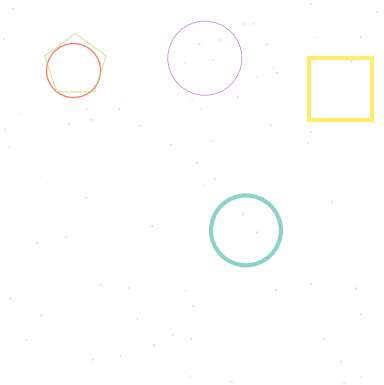[{"shape": "circle", "thickness": 3, "radius": 0.45, "center": [0.639, 0.402]}, {"shape": "circle", "thickness": 1, "radius": 0.35, "center": [0.191, 0.817]}, {"shape": "pentagon", "thickness": 0.5, "radius": 0.42, "center": [0.196, 0.829]}, {"shape": "circle", "thickness": 0.5, "radius": 0.48, "center": [0.532, 0.849]}, {"shape": "square", "thickness": 3, "radius": 0.4, "center": [0.884, 0.769]}]